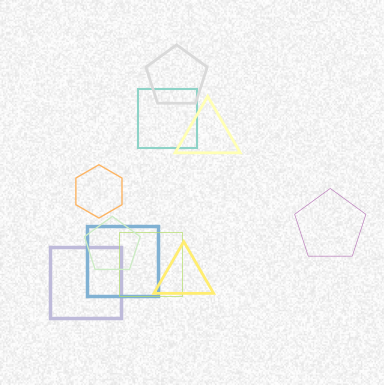[{"shape": "square", "thickness": 1.5, "radius": 0.38, "center": [0.436, 0.692]}, {"shape": "triangle", "thickness": 2, "radius": 0.49, "center": [0.539, 0.652]}, {"shape": "square", "thickness": 2.5, "radius": 0.46, "center": [0.222, 0.267]}, {"shape": "square", "thickness": 2.5, "radius": 0.46, "center": [0.318, 0.322]}, {"shape": "hexagon", "thickness": 1, "radius": 0.35, "center": [0.257, 0.503]}, {"shape": "square", "thickness": 0.5, "radius": 0.41, "center": [0.392, 0.314]}, {"shape": "pentagon", "thickness": 2, "radius": 0.42, "center": [0.459, 0.8]}, {"shape": "pentagon", "thickness": 0.5, "radius": 0.49, "center": [0.858, 0.413]}, {"shape": "pentagon", "thickness": 1, "radius": 0.38, "center": [0.292, 0.362]}, {"shape": "triangle", "thickness": 2, "radius": 0.45, "center": [0.477, 0.283]}]